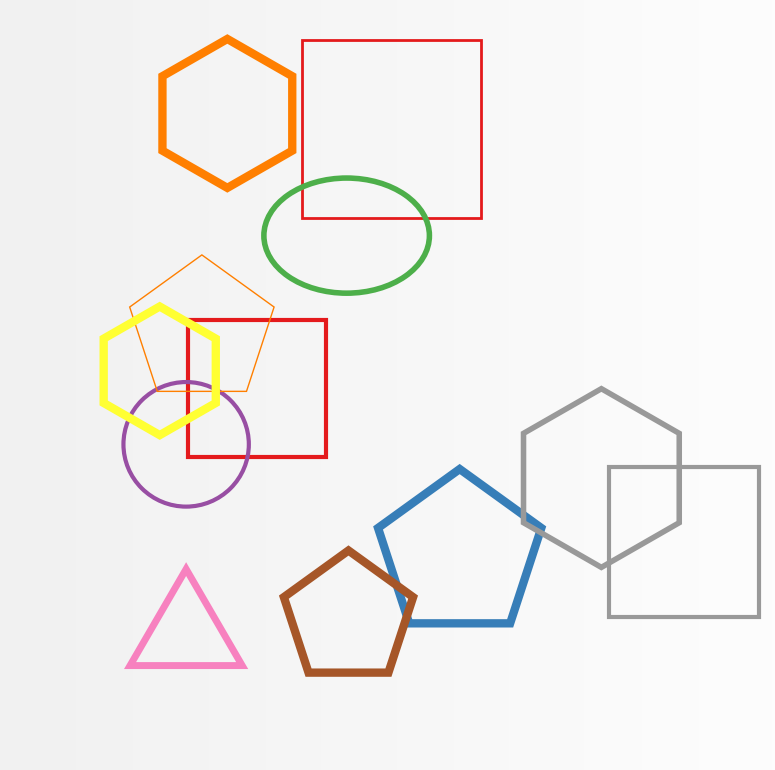[{"shape": "square", "thickness": 1.5, "radius": 0.45, "center": [0.332, 0.495]}, {"shape": "square", "thickness": 1, "radius": 0.58, "center": [0.505, 0.833]}, {"shape": "pentagon", "thickness": 3, "radius": 0.55, "center": [0.593, 0.28]}, {"shape": "oval", "thickness": 2, "radius": 0.53, "center": [0.447, 0.694]}, {"shape": "circle", "thickness": 1.5, "radius": 0.4, "center": [0.24, 0.423]}, {"shape": "pentagon", "thickness": 0.5, "radius": 0.49, "center": [0.26, 0.571]}, {"shape": "hexagon", "thickness": 3, "radius": 0.48, "center": [0.293, 0.853]}, {"shape": "hexagon", "thickness": 3, "radius": 0.42, "center": [0.206, 0.518]}, {"shape": "pentagon", "thickness": 3, "radius": 0.44, "center": [0.45, 0.197]}, {"shape": "triangle", "thickness": 2.5, "radius": 0.42, "center": [0.24, 0.177]}, {"shape": "square", "thickness": 1.5, "radius": 0.48, "center": [0.883, 0.296]}, {"shape": "hexagon", "thickness": 2, "radius": 0.58, "center": [0.776, 0.379]}]